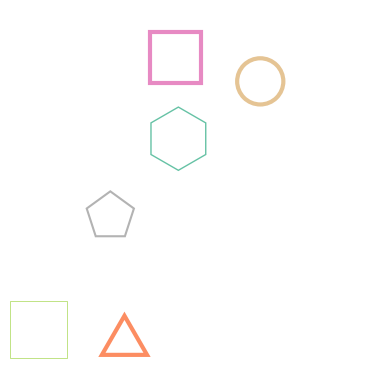[{"shape": "hexagon", "thickness": 1, "radius": 0.41, "center": [0.463, 0.64]}, {"shape": "triangle", "thickness": 3, "radius": 0.34, "center": [0.323, 0.112]}, {"shape": "square", "thickness": 3, "radius": 0.33, "center": [0.456, 0.852]}, {"shape": "square", "thickness": 0.5, "radius": 0.37, "center": [0.1, 0.145]}, {"shape": "circle", "thickness": 3, "radius": 0.3, "center": [0.676, 0.789]}, {"shape": "pentagon", "thickness": 1.5, "radius": 0.32, "center": [0.287, 0.439]}]